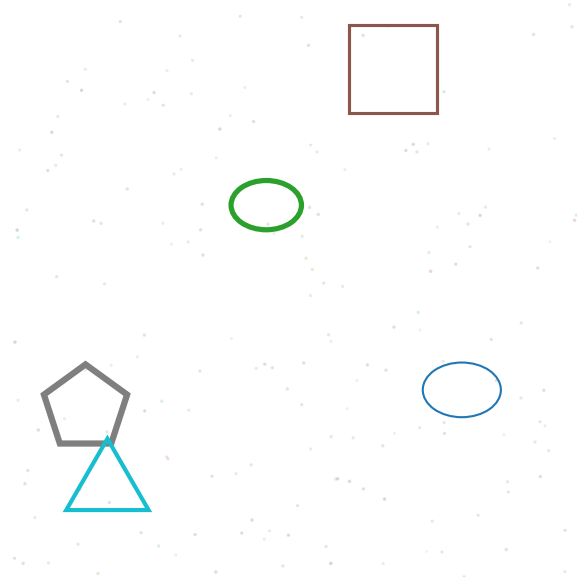[{"shape": "oval", "thickness": 1, "radius": 0.34, "center": [0.8, 0.324]}, {"shape": "oval", "thickness": 2.5, "radius": 0.3, "center": [0.461, 0.644]}, {"shape": "square", "thickness": 1.5, "radius": 0.38, "center": [0.68, 0.88]}, {"shape": "pentagon", "thickness": 3, "radius": 0.38, "center": [0.148, 0.292]}, {"shape": "triangle", "thickness": 2, "radius": 0.41, "center": [0.186, 0.157]}]